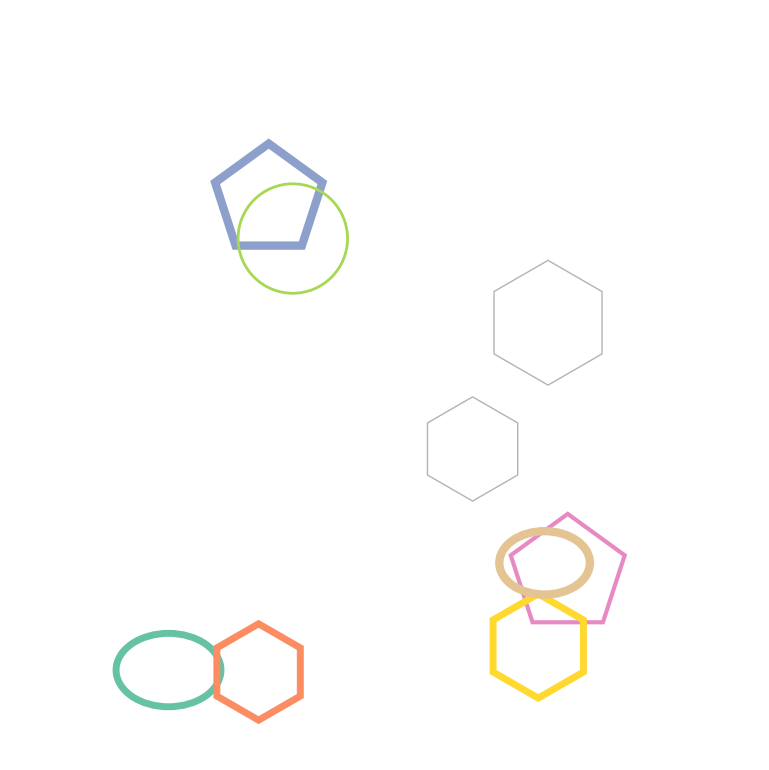[{"shape": "oval", "thickness": 2.5, "radius": 0.34, "center": [0.219, 0.13]}, {"shape": "hexagon", "thickness": 2.5, "radius": 0.31, "center": [0.336, 0.127]}, {"shape": "pentagon", "thickness": 3, "radius": 0.37, "center": [0.349, 0.74]}, {"shape": "pentagon", "thickness": 1.5, "radius": 0.39, "center": [0.737, 0.255]}, {"shape": "circle", "thickness": 1, "radius": 0.36, "center": [0.38, 0.69]}, {"shape": "hexagon", "thickness": 2.5, "radius": 0.34, "center": [0.699, 0.161]}, {"shape": "oval", "thickness": 3, "radius": 0.29, "center": [0.707, 0.269]}, {"shape": "hexagon", "thickness": 0.5, "radius": 0.4, "center": [0.712, 0.581]}, {"shape": "hexagon", "thickness": 0.5, "radius": 0.34, "center": [0.614, 0.417]}]